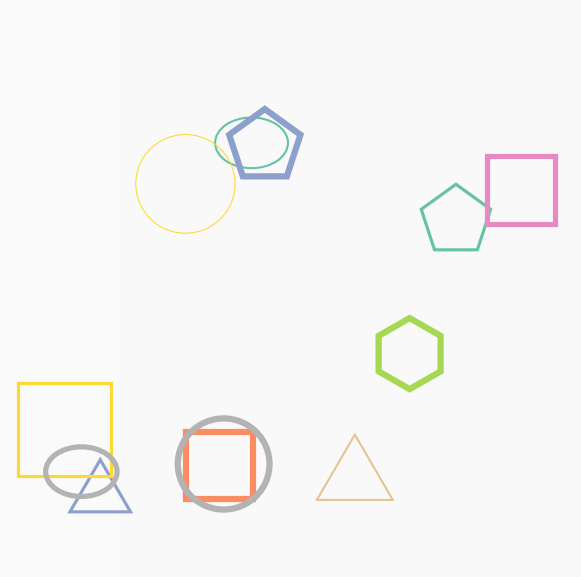[{"shape": "oval", "thickness": 1, "radius": 0.31, "center": [0.433, 0.752]}, {"shape": "pentagon", "thickness": 1.5, "radius": 0.31, "center": [0.784, 0.617]}, {"shape": "square", "thickness": 3, "radius": 0.29, "center": [0.378, 0.194]}, {"shape": "triangle", "thickness": 1.5, "radius": 0.3, "center": [0.172, 0.143]}, {"shape": "pentagon", "thickness": 3, "radius": 0.32, "center": [0.456, 0.746]}, {"shape": "square", "thickness": 2.5, "radius": 0.29, "center": [0.897, 0.67]}, {"shape": "hexagon", "thickness": 3, "radius": 0.31, "center": [0.705, 0.387]}, {"shape": "square", "thickness": 1.5, "radius": 0.4, "center": [0.111, 0.255]}, {"shape": "circle", "thickness": 0.5, "radius": 0.43, "center": [0.319, 0.681]}, {"shape": "triangle", "thickness": 1, "radius": 0.38, "center": [0.61, 0.171]}, {"shape": "oval", "thickness": 2.5, "radius": 0.31, "center": [0.14, 0.182]}, {"shape": "circle", "thickness": 3, "radius": 0.39, "center": [0.385, 0.196]}]